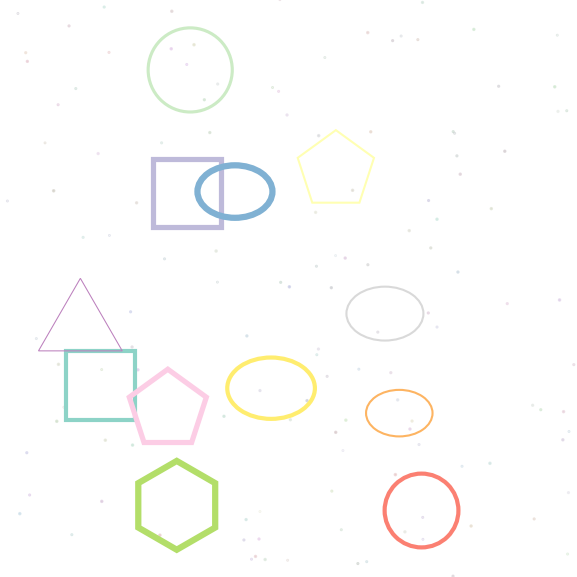[{"shape": "square", "thickness": 2, "radius": 0.3, "center": [0.174, 0.331]}, {"shape": "pentagon", "thickness": 1, "radius": 0.35, "center": [0.582, 0.704]}, {"shape": "square", "thickness": 2.5, "radius": 0.3, "center": [0.324, 0.665]}, {"shape": "circle", "thickness": 2, "radius": 0.32, "center": [0.73, 0.115]}, {"shape": "oval", "thickness": 3, "radius": 0.32, "center": [0.407, 0.667]}, {"shape": "oval", "thickness": 1, "radius": 0.29, "center": [0.691, 0.284]}, {"shape": "hexagon", "thickness": 3, "radius": 0.38, "center": [0.306, 0.124]}, {"shape": "pentagon", "thickness": 2.5, "radius": 0.35, "center": [0.291, 0.29]}, {"shape": "oval", "thickness": 1, "radius": 0.33, "center": [0.667, 0.456]}, {"shape": "triangle", "thickness": 0.5, "radius": 0.42, "center": [0.139, 0.433]}, {"shape": "circle", "thickness": 1.5, "radius": 0.36, "center": [0.329, 0.878]}, {"shape": "oval", "thickness": 2, "radius": 0.38, "center": [0.469, 0.327]}]